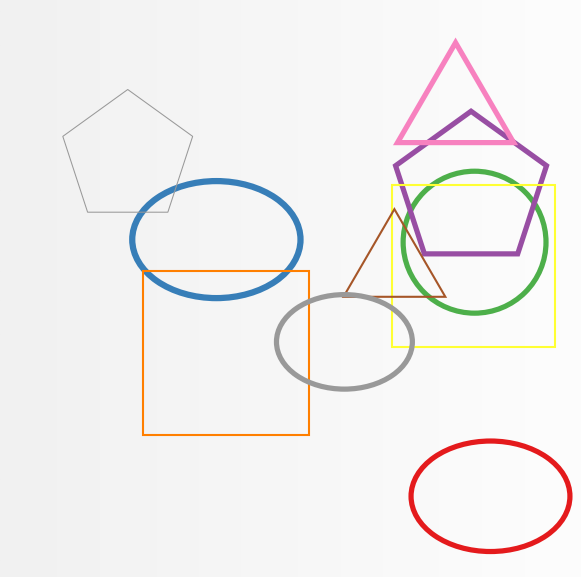[{"shape": "oval", "thickness": 2.5, "radius": 0.68, "center": [0.844, 0.14]}, {"shape": "oval", "thickness": 3, "radius": 0.72, "center": [0.372, 0.584]}, {"shape": "circle", "thickness": 2.5, "radius": 0.61, "center": [0.816, 0.58]}, {"shape": "pentagon", "thickness": 2.5, "radius": 0.68, "center": [0.81, 0.67]}, {"shape": "square", "thickness": 1, "radius": 0.71, "center": [0.389, 0.388]}, {"shape": "square", "thickness": 1, "radius": 0.7, "center": [0.814, 0.539]}, {"shape": "triangle", "thickness": 1, "radius": 0.51, "center": [0.679, 0.536]}, {"shape": "triangle", "thickness": 2.5, "radius": 0.58, "center": [0.784, 0.81]}, {"shape": "pentagon", "thickness": 0.5, "radius": 0.59, "center": [0.22, 0.727]}, {"shape": "oval", "thickness": 2.5, "radius": 0.58, "center": [0.593, 0.407]}]